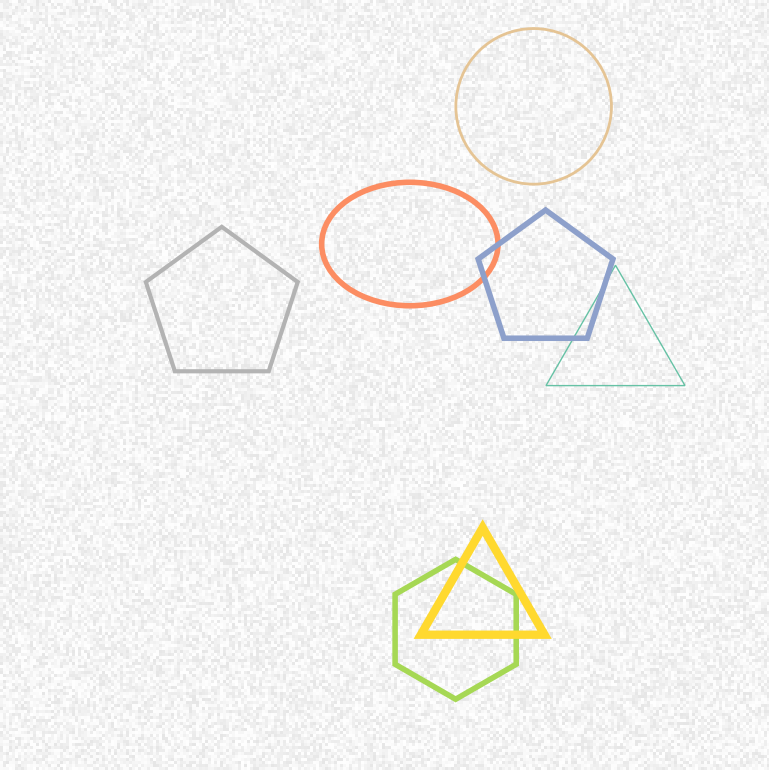[{"shape": "triangle", "thickness": 0.5, "radius": 0.52, "center": [0.799, 0.551]}, {"shape": "oval", "thickness": 2, "radius": 0.57, "center": [0.532, 0.683]}, {"shape": "pentagon", "thickness": 2, "radius": 0.46, "center": [0.709, 0.635]}, {"shape": "hexagon", "thickness": 2, "radius": 0.45, "center": [0.592, 0.183]}, {"shape": "triangle", "thickness": 3, "radius": 0.46, "center": [0.627, 0.222]}, {"shape": "circle", "thickness": 1, "radius": 0.51, "center": [0.693, 0.862]}, {"shape": "pentagon", "thickness": 1.5, "radius": 0.52, "center": [0.288, 0.602]}]